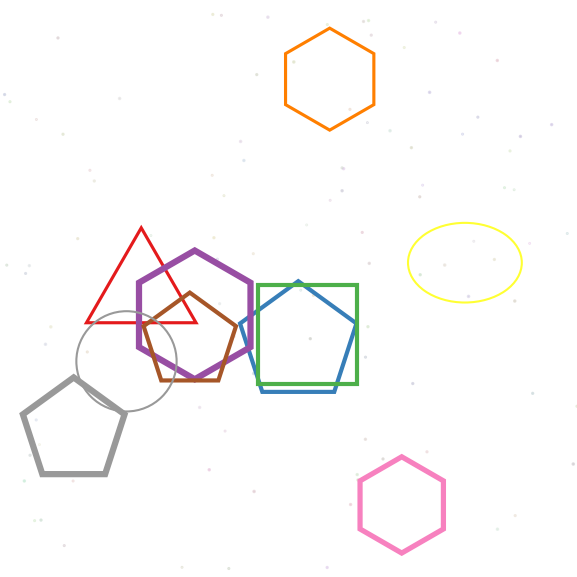[{"shape": "triangle", "thickness": 1.5, "radius": 0.55, "center": [0.245, 0.495]}, {"shape": "pentagon", "thickness": 2, "radius": 0.53, "center": [0.516, 0.406]}, {"shape": "square", "thickness": 2, "radius": 0.43, "center": [0.532, 0.419]}, {"shape": "hexagon", "thickness": 3, "radius": 0.56, "center": [0.337, 0.454]}, {"shape": "hexagon", "thickness": 1.5, "radius": 0.44, "center": [0.571, 0.862]}, {"shape": "oval", "thickness": 1, "radius": 0.49, "center": [0.805, 0.544]}, {"shape": "pentagon", "thickness": 2, "radius": 0.42, "center": [0.329, 0.408]}, {"shape": "hexagon", "thickness": 2.5, "radius": 0.42, "center": [0.696, 0.125]}, {"shape": "pentagon", "thickness": 3, "radius": 0.46, "center": [0.128, 0.253]}, {"shape": "circle", "thickness": 1, "radius": 0.43, "center": [0.219, 0.373]}]